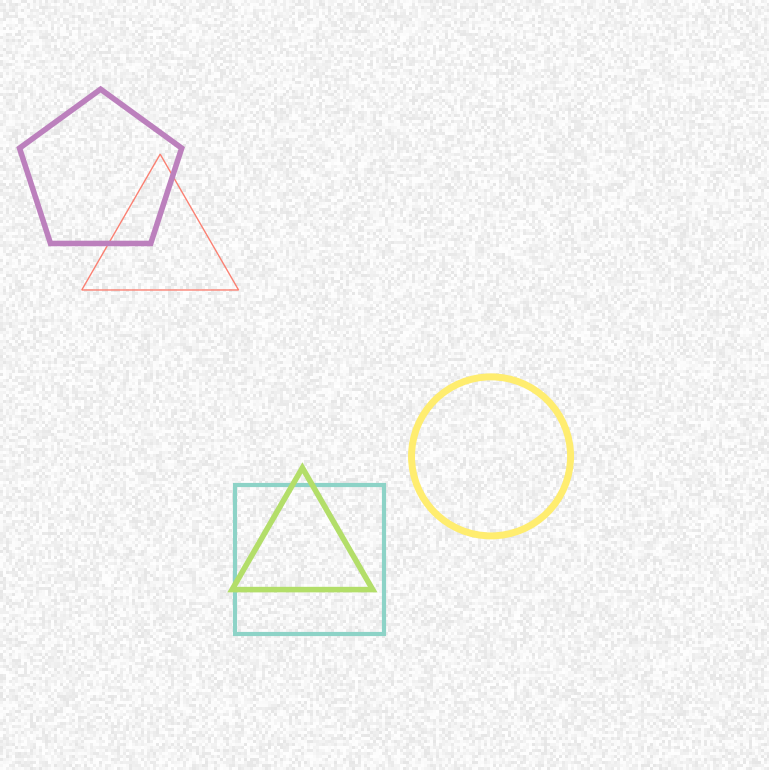[{"shape": "square", "thickness": 1.5, "radius": 0.48, "center": [0.402, 0.273]}, {"shape": "triangle", "thickness": 0.5, "radius": 0.59, "center": [0.208, 0.682]}, {"shape": "triangle", "thickness": 2, "radius": 0.53, "center": [0.393, 0.287]}, {"shape": "pentagon", "thickness": 2, "radius": 0.55, "center": [0.131, 0.773]}, {"shape": "circle", "thickness": 2.5, "radius": 0.52, "center": [0.638, 0.407]}]